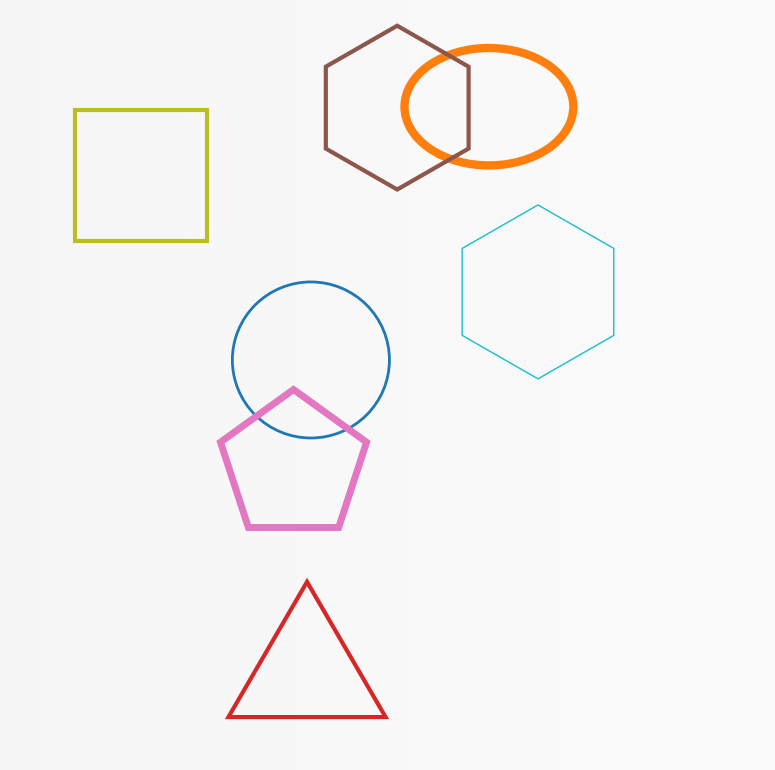[{"shape": "circle", "thickness": 1, "radius": 0.51, "center": [0.401, 0.533]}, {"shape": "oval", "thickness": 3, "radius": 0.54, "center": [0.631, 0.861]}, {"shape": "triangle", "thickness": 1.5, "radius": 0.59, "center": [0.396, 0.127]}, {"shape": "hexagon", "thickness": 1.5, "radius": 0.53, "center": [0.513, 0.86]}, {"shape": "pentagon", "thickness": 2.5, "radius": 0.5, "center": [0.379, 0.395]}, {"shape": "square", "thickness": 1.5, "radius": 0.42, "center": [0.182, 0.772]}, {"shape": "hexagon", "thickness": 0.5, "radius": 0.56, "center": [0.694, 0.621]}]